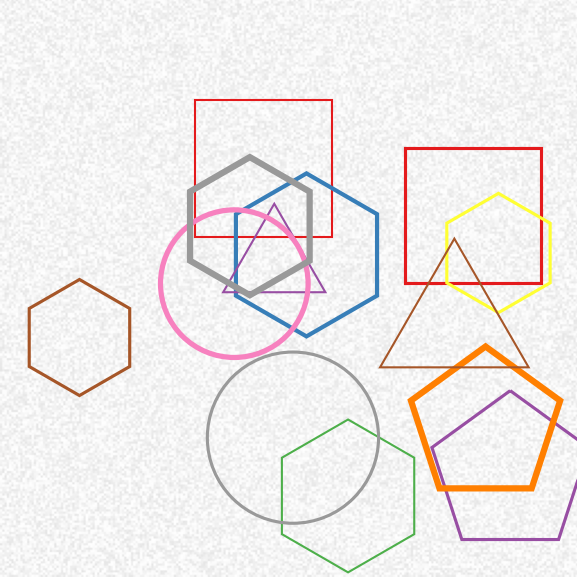[{"shape": "square", "thickness": 1.5, "radius": 0.59, "center": [0.819, 0.626]}, {"shape": "square", "thickness": 1, "radius": 0.59, "center": [0.456, 0.708]}, {"shape": "hexagon", "thickness": 2, "radius": 0.71, "center": [0.531, 0.558]}, {"shape": "hexagon", "thickness": 1, "radius": 0.66, "center": [0.603, 0.14]}, {"shape": "triangle", "thickness": 1, "radius": 0.51, "center": [0.475, 0.544]}, {"shape": "pentagon", "thickness": 1.5, "radius": 0.71, "center": [0.883, 0.18]}, {"shape": "pentagon", "thickness": 3, "radius": 0.68, "center": [0.841, 0.263]}, {"shape": "hexagon", "thickness": 1.5, "radius": 0.52, "center": [0.863, 0.561]}, {"shape": "hexagon", "thickness": 1.5, "radius": 0.5, "center": [0.138, 0.415]}, {"shape": "triangle", "thickness": 1, "radius": 0.74, "center": [0.787, 0.437]}, {"shape": "circle", "thickness": 2.5, "radius": 0.64, "center": [0.406, 0.508]}, {"shape": "hexagon", "thickness": 3, "radius": 0.6, "center": [0.433, 0.608]}, {"shape": "circle", "thickness": 1.5, "radius": 0.74, "center": [0.507, 0.241]}]